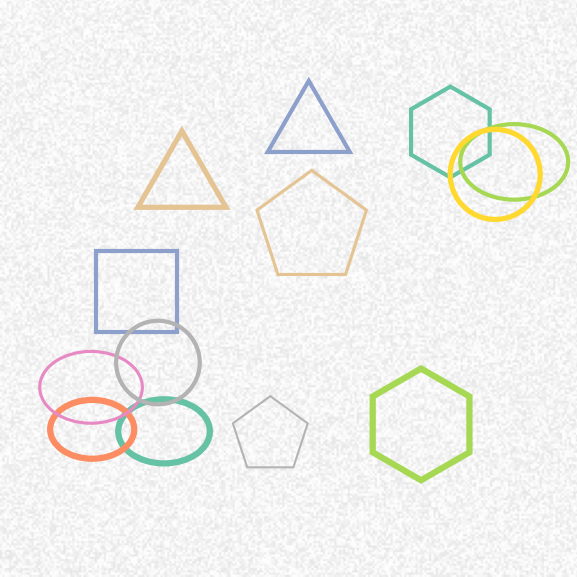[{"shape": "oval", "thickness": 3, "radius": 0.4, "center": [0.284, 0.252]}, {"shape": "hexagon", "thickness": 2, "radius": 0.39, "center": [0.78, 0.771]}, {"shape": "oval", "thickness": 3, "radius": 0.36, "center": [0.16, 0.256]}, {"shape": "square", "thickness": 2, "radius": 0.35, "center": [0.237, 0.495]}, {"shape": "triangle", "thickness": 2, "radius": 0.41, "center": [0.535, 0.777]}, {"shape": "oval", "thickness": 1.5, "radius": 0.44, "center": [0.158, 0.328]}, {"shape": "oval", "thickness": 2, "radius": 0.47, "center": [0.89, 0.719]}, {"shape": "hexagon", "thickness": 3, "radius": 0.48, "center": [0.729, 0.264]}, {"shape": "circle", "thickness": 2.5, "radius": 0.39, "center": [0.857, 0.697]}, {"shape": "triangle", "thickness": 2.5, "radius": 0.44, "center": [0.315, 0.684]}, {"shape": "pentagon", "thickness": 1.5, "radius": 0.5, "center": [0.54, 0.604]}, {"shape": "pentagon", "thickness": 1, "radius": 0.34, "center": [0.468, 0.245]}, {"shape": "circle", "thickness": 2, "radius": 0.36, "center": [0.273, 0.371]}]